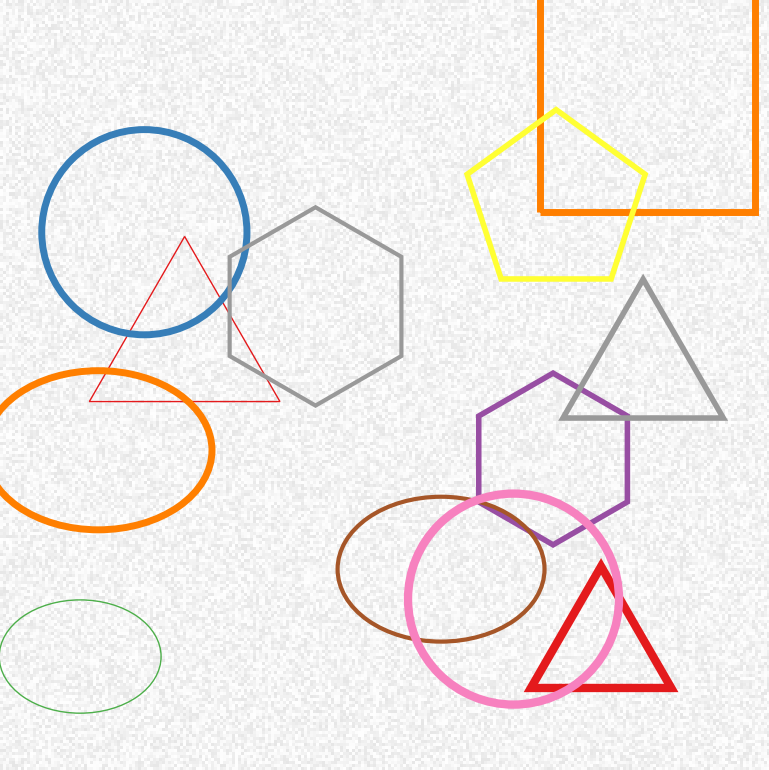[{"shape": "triangle", "thickness": 0.5, "radius": 0.71, "center": [0.24, 0.55]}, {"shape": "triangle", "thickness": 3, "radius": 0.53, "center": [0.781, 0.159]}, {"shape": "circle", "thickness": 2.5, "radius": 0.67, "center": [0.187, 0.698]}, {"shape": "oval", "thickness": 0.5, "radius": 0.53, "center": [0.104, 0.147]}, {"shape": "hexagon", "thickness": 2, "radius": 0.56, "center": [0.718, 0.404]}, {"shape": "square", "thickness": 2.5, "radius": 0.7, "center": [0.841, 0.865]}, {"shape": "oval", "thickness": 2.5, "radius": 0.74, "center": [0.128, 0.415]}, {"shape": "pentagon", "thickness": 2, "radius": 0.61, "center": [0.722, 0.736]}, {"shape": "oval", "thickness": 1.5, "radius": 0.67, "center": [0.573, 0.261]}, {"shape": "circle", "thickness": 3, "radius": 0.69, "center": [0.667, 0.222]}, {"shape": "triangle", "thickness": 2, "radius": 0.6, "center": [0.835, 0.517]}, {"shape": "hexagon", "thickness": 1.5, "radius": 0.64, "center": [0.41, 0.602]}]